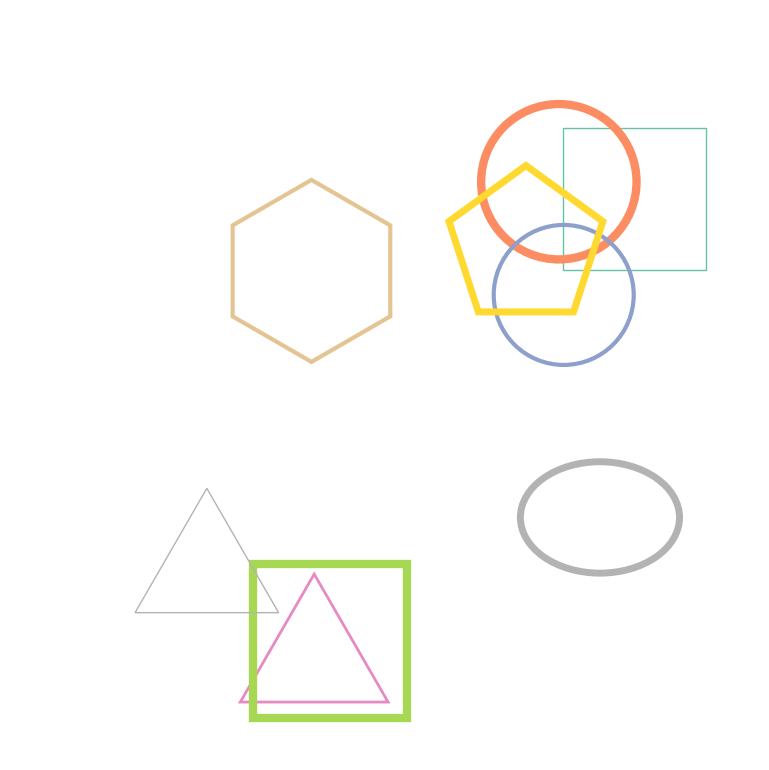[{"shape": "square", "thickness": 0.5, "radius": 0.46, "center": [0.824, 0.742]}, {"shape": "circle", "thickness": 3, "radius": 0.5, "center": [0.726, 0.764]}, {"shape": "circle", "thickness": 1.5, "radius": 0.45, "center": [0.732, 0.617]}, {"shape": "triangle", "thickness": 1, "radius": 0.55, "center": [0.408, 0.144]}, {"shape": "square", "thickness": 3, "radius": 0.5, "center": [0.428, 0.167]}, {"shape": "pentagon", "thickness": 2.5, "radius": 0.53, "center": [0.683, 0.68]}, {"shape": "hexagon", "thickness": 1.5, "radius": 0.59, "center": [0.404, 0.648]}, {"shape": "triangle", "thickness": 0.5, "radius": 0.54, "center": [0.269, 0.258]}, {"shape": "oval", "thickness": 2.5, "radius": 0.52, "center": [0.779, 0.328]}]